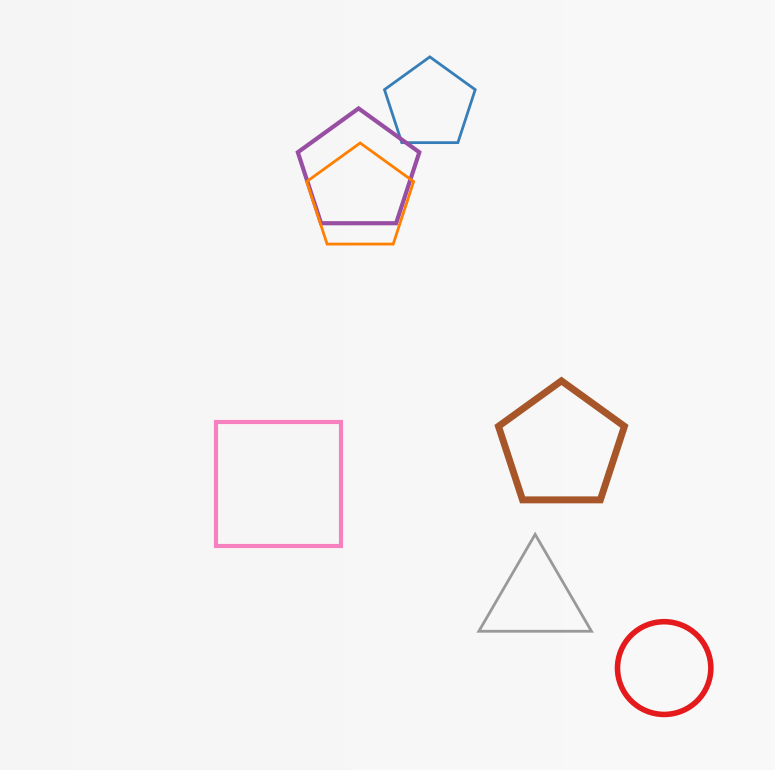[{"shape": "circle", "thickness": 2, "radius": 0.3, "center": [0.857, 0.132]}, {"shape": "pentagon", "thickness": 1, "radius": 0.31, "center": [0.555, 0.865]}, {"shape": "pentagon", "thickness": 1.5, "radius": 0.41, "center": [0.463, 0.777]}, {"shape": "pentagon", "thickness": 1, "radius": 0.36, "center": [0.465, 0.742]}, {"shape": "pentagon", "thickness": 2.5, "radius": 0.43, "center": [0.724, 0.42]}, {"shape": "square", "thickness": 1.5, "radius": 0.4, "center": [0.36, 0.371]}, {"shape": "triangle", "thickness": 1, "radius": 0.42, "center": [0.691, 0.222]}]